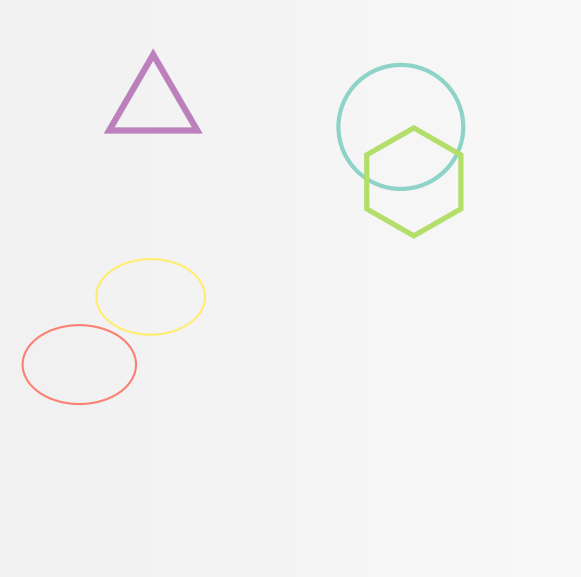[{"shape": "circle", "thickness": 2, "radius": 0.54, "center": [0.69, 0.779]}, {"shape": "oval", "thickness": 1, "radius": 0.49, "center": [0.136, 0.368]}, {"shape": "hexagon", "thickness": 2.5, "radius": 0.47, "center": [0.712, 0.684]}, {"shape": "triangle", "thickness": 3, "radius": 0.44, "center": [0.264, 0.817]}, {"shape": "oval", "thickness": 1, "radius": 0.47, "center": [0.259, 0.485]}]